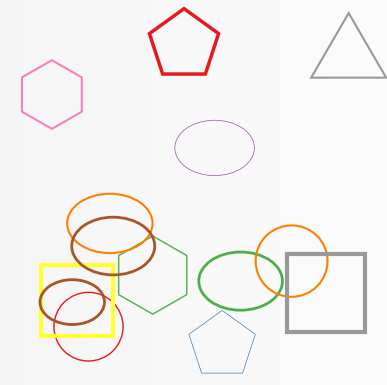[{"shape": "circle", "thickness": 1, "radius": 0.45, "center": [0.228, 0.151]}, {"shape": "pentagon", "thickness": 2.5, "radius": 0.47, "center": [0.475, 0.884]}, {"shape": "pentagon", "thickness": 0.5, "radius": 0.45, "center": [0.573, 0.104]}, {"shape": "hexagon", "thickness": 1, "radius": 0.51, "center": [0.394, 0.285]}, {"shape": "oval", "thickness": 2, "radius": 0.54, "center": [0.621, 0.27]}, {"shape": "oval", "thickness": 0.5, "radius": 0.51, "center": [0.554, 0.616]}, {"shape": "oval", "thickness": 1.5, "radius": 0.55, "center": [0.284, 0.42]}, {"shape": "circle", "thickness": 1.5, "radius": 0.46, "center": [0.752, 0.322]}, {"shape": "square", "thickness": 3, "radius": 0.46, "center": [0.199, 0.22]}, {"shape": "oval", "thickness": 2, "radius": 0.42, "center": [0.187, 0.215]}, {"shape": "oval", "thickness": 2, "radius": 0.54, "center": [0.292, 0.361]}, {"shape": "hexagon", "thickness": 1.5, "radius": 0.45, "center": [0.134, 0.754]}, {"shape": "square", "thickness": 3, "radius": 0.51, "center": [0.841, 0.238]}, {"shape": "triangle", "thickness": 1.5, "radius": 0.56, "center": [0.9, 0.854]}]